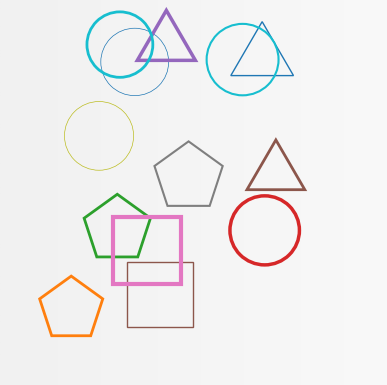[{"shape": "triangle", "thickness": 1, "radius": 0.47, "center": [0.677, 0.85]}, {"shape": "circle", "thickness": 0.5, "radius": 0.44, "center": [0.348, 0.839]}, {"shape": "pentagon", "thickness": 2, "radius": 0.43, "center": [0.184, 0.197]}, {"shape": "pentagon", "thickness": 2, "radius": 0.45, "center": [0.303, 0.405]}, {"shape": "circle", "thickness": 2.5, "radius": 0.45, "center": [0.683, 0.402]}, {"shape": "triangle", "thickness": 2.5, "radius": 0.43, "center": [0.429, 0.886]}, {"shape": "triangle", "thickness": 2, "radius": 0.43, "center": [0.712, 0.55]}, {"shape": "square", "thickness": 1, "radius": 0.42, "center": [0.413, 0.235]}, {"shape": "square", "thickness": 3, "radius": 0.43, "center": [0.38, 0.35]}, {"shape": "pentagon", "thickness": 1.5, "radius": 0.46, "center": [0.487, 0.54]}, {"shape": "circle", "thickness": 0.5, "radius": 0.45, "center": [0.256, 0.647]}, {"shape": "circle", "thickness": 2, "radius": 0.43, "center": [0.309, 0.884]}, {"shape": "circle", "thickness": 1.5, "radius": 0.46, "center": [0.626, 0.845]}]